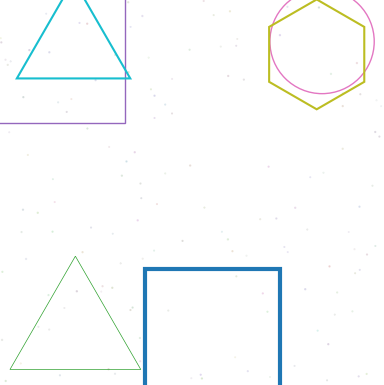[{"shape": "square", "thickness": 3, "radius": 0.88, "center": [0.552, 0.125]}, {"shape": "triangle", "thickness": 0.5, "radius": 0.98, "center": [0.196, 0.138]}, {"shape": "square", "thickness": 1, "radius": 0.87, "center": [0.15, 0.855]}, {"shape": "circle", "thickness": 1, "radius": 0.68, "center": [0.837, 0.892]}, {"shape": "hexagon", "thickness": 1.5, "radius": 0.71, "center": [0.823, 0.859]}, {"shape": "triangle", "thickness": 1.5, "radius": 0.85, "center": [0.191, 0.881]}]